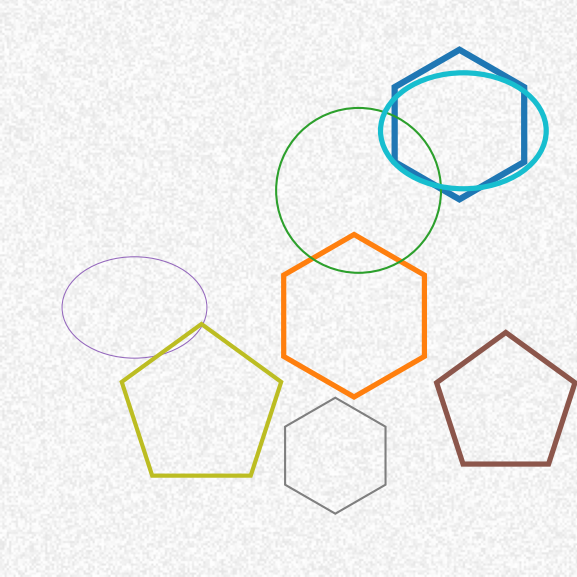[{"shape": "hexagon", "thickness": 3, "radius": 0.65, "center": [0.796, 0.783]}, {"shape": "hexagon", "thickness": 2.5, "radius": 0.7, "center": [0.613, 0.452]}, {"shape": "circle", "thickness": 1, "radius": 0.71, "center": [0.621, 0.669]}, {"shape": "oval", "thickness": 0.5, "radius": 0.63, "center": [0.233, 0.467]}, {"shape": "pentagon", "thickness": 2.5, "radius": 0.63, "center": [0.876, 0.297]}, {"shape": "hexagon", "thickness": 1, "radius": 0.5, "center": [0.581, 0.21]}, {"shape": "pentagon", "thickness": 2, "radius": 0.73, "center": [0.349, 0.293]}, {"shape": "oval", "thickness": 2.5, "radius": 0.72, "center": [0.802, 0.773]}]